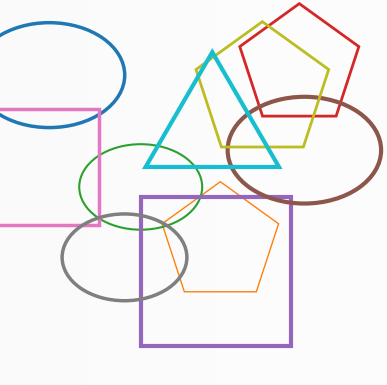[{"shape": "oval", "thickness": 2.5, "radius": 0.97, "center": [0.127, 0.805]}, {"shape": "pentagon", "thickness": 1, "radius": 0.79, "center": [0.569, 0.37]}, {"shape": "oval", "thickness": 1.5, "radius": 0.79, "center": [0.363, 0.514]}, {"shape": "pentagon", "thickness": 2, "radius": 0.81, "center": [0.772, 0.829]}, {"shape": "square", "thickness": 3, "radius": 0.97, "center": [0.557, 0.294]}, {"shape": "oval", "thickness": 3, "radius": 0.99, "center": [0.785, 0.61]}, {"shape": "square", "thickness": 2.5, "radius": 0.75, "center": [0.106, 0.566]}, {"shape": "oval", "thickness": 2.5, "radius": 0.8, "center": [0.321, 0.332]}, {"shape": "pentagon", "thickness": 2, "radius": 0.9, "center": [0.677, 0.764]}, {"shape": "triangle", "thickness": 3, "radius": 0.99, "center": [0.548, 0.666]}]